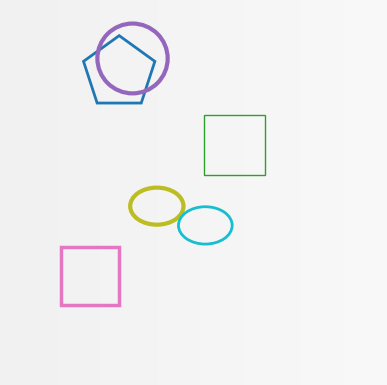[{"shape": "pentagon", "thickness": 2, "radius": 0.48, "center": [0.308, 0.811]}, {"shape": "square", "thickness": 1, "radius": 0.39, "center": [0.606, 0.623]}, {"shape": "circle", "thickness": 3, "radius": 0.45, "center": [0.342, 0.848]}, {"shape": "square", "thickness": 2.5, "radius": 0.38, "center": [0.232, 0.284]}, {"shape": "oval", "thickness": 3, "radius": 0.34, "center": [0.405, 0.465]}, {"shape": "oval", "thickness": 2, "radius": 0.35, "center": [0.53, 0.415]}]